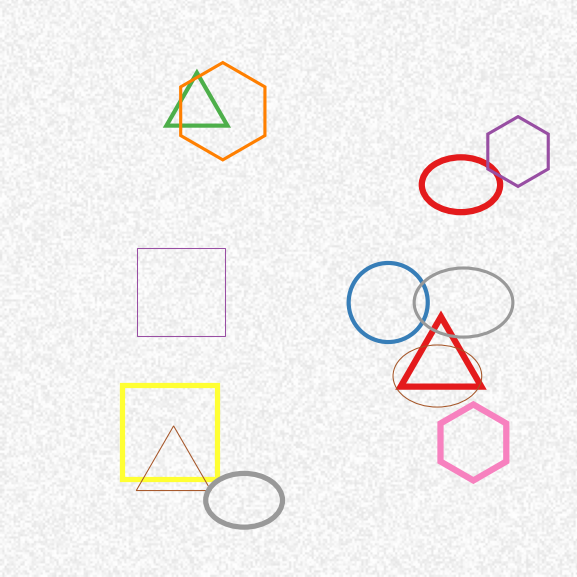[{"shape": "triangle", "thickness": 3, "radius": 0.4, "center": [0.764, 0.37]}, {"shape": "oval", "thickness": 3, "radius": 0.34, "center": [0.798, 0.679]}, {"shape": "circle", "thickness": 2, "radius": 0.34, "center": [0.672, 0.475]}, {"shape": "triangle", "thickness": 2, "radius": 0.31, "center": [0.341, 0.812]}, {"shape": "hexagon", "thickness": 1.5, "radius": 0.3, "center": [0.897, 0.737]}, {"shape": "square", "thickness": 0.5, "radius": 0.38, "center": [0.313, 0.494]}, {"shape": "hexagon", "thickness": 1.5, "radius": 0.42, "center": [0.386, 0.807]}, {"shape": "square", "thickness": 2.5, "radius": 0.41, "center": [0.294, 0.251]}, {"shape": "oval", "thickness": 0.5, "radius": 0.38, "center": [0.757, 0.348]}, {"shape": "triangle", "thickness": 0.5, "radius": 0.37, "center": [0.301, 0.187]}, {"shape": "hexagon", "thickness": 3, "radius": 0.33, "center": [0.82, 0.233]}, {"shape": "oval", "thickness": 1.5, "radius": 0.43, "center": [0.803, 0.475]}, {"shape": "oval", "thickness": 2.5, "radius": 0.33, "center": [0.423, 0.133]}]